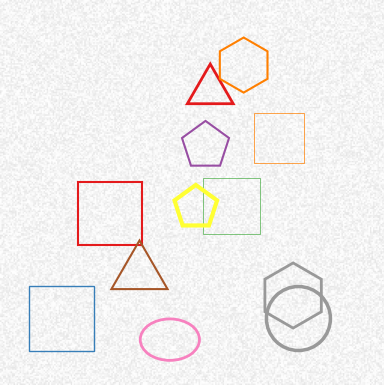[{"shape": "square", "thickness": 1.5, "radius": 0.41, "center": [0.286, 0.445]}, {"shape": "triangle", "thickness": 2, "radius": 0.34, "center": [0.546, 0.765]}, {"shape": "square", "thickness": 1, "radius": 0.42, "center": [0.16, 0.172]}, {"shape": "square", "thickness": 0.5, "radius": 0.37, "center": [0.601, 0.464]}, {"shape": "pentagon", "thickness": 1.5, "radius": 0.32, "center": [0.534, 0.622]}, {"shape": "square", "thickness": 0.5, "radius": 0.32, "center": [0.725, 0.642]}, {"shape": "hexagon", "thickness": 1.5, "radius": 0.36, "center": [0.633, 0.831]}, {"shape": "pentagon", "thickness": 3, "radius": 0.29, "center": [0.509, 0.461]}, {"shape": "triangle", "thickness": 1.5, "radius": 0.42, "center": [0.362, 0.291]}, {"shape": "oval", "thickness": 2, "radius": 0.38, "center": [0.441, 0.118]}, {"shape": "hexagon", "thickness": 2, "radius": 0.42, "center": [0.761, 0.232]}, {"shape": "circle", "thickness": 2.5, "radius": 0.42, "center": [0.775, 0.173]}]